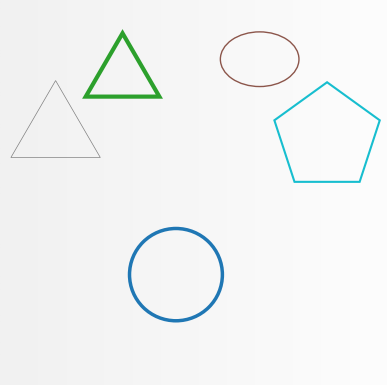[{"shape": "circle", "thickness": 2.5, "radius": 0.6, "center": [0.454, 0.287]}, {"shape": "triangle", "thickness": 3, "radius": 0.55, "center": [0.316, 0.804]}, {"shape": "oval", "thickness": 1, "radius": 0.51, "center": [0.67, 0.846]}, {"shape": "triangle", "thickness": 0.5, "radius": 0.67, "center": [0.143, 0.657]}, {"shape": "pentagon", "thickness": 1.5, "radius": 0.71, "center": [0.844, 0.643]}]